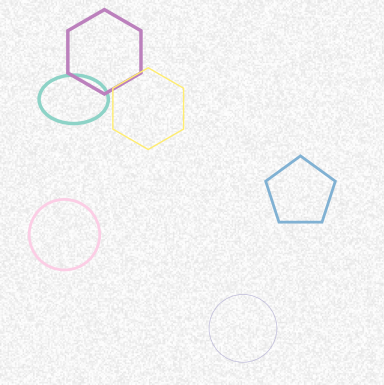[{"shape": "oval", "thickness": 2.5, "radius": 0.45, "center": [0.191, 0.742]}, {"shape": "circle", "thickness": 0.5, "radius": 0.44, "center": [0.631, 0.147]}, {"shape": "pentagon", "thickness": 2, "radius": 0.48, "center": [0.781, 0.5]}, {"shape": "circle", "thickness": 2, "radius": 0.46, "center": [0.167, 0.39]}, {"shape": "hexagon", "thickness": 2.5, "radius": 0.55, "center": [0.271, 0.865]}, {"shape": "hexagon", "thickness": 1, "radius": 0.53, "center": [0.385, 0.718]}]